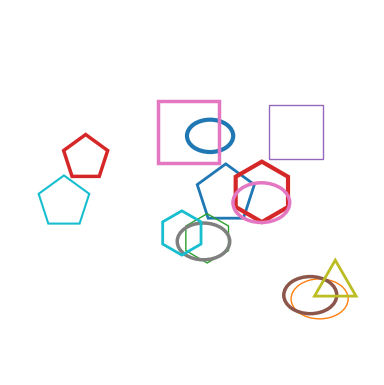[{"shape": "oval", "thickness": 3, "radius": 0.3, "center": [0.546, 0.647]}, {"shape": "pentagon", "thickness": 2, "radius": 0.39, "center": [0.586, 0.496]}, {"shape": "oval", "thickness": 1, "radius": 0.37, "center": [0.83, 0.224]}, {"shape": "hexagon", "thickness": 1, "radius": 0.32, "center": [0.538, 0.381]}, {"shape": "pentagon", "thickness": 2.5, "radius": 0.3, "center": [0.222, 0.59]}, {"shape": "hexagon", "thickness": 3, "radius": 0.39, "center": [0.68, 0.502]}, {"shape": "square", "thickness": 1, "radius": 0.35, "center": [0.769, 0.657]}, {"shape": "oval", "thickness": 2.5, "radius": 0.34, "center": [0.806, 0.233]}, {"shape": "oval", "thickness": 2.5, "radius": 0.37, "center": [0.679, 0.474]}, {"shape": "square", "thickness": 2.5, "radius": 0.4, "center": [0.49, 0.657]}, {"shape": "oval", "thickness": 2.5, "radius": 0.34, "center": [0.529, 0.373]}, {"shape": "triangle", "thickness": 2, "radius": 0.31, "center": [0.871, 0.262]}, {"shape": "hexagon", "thickness": 2, "radius": 0.29, "center": [0.472, 0.395]}, {"shape": "pentagon", "thickness": 1.5, "radius": 0.35, "center": [0.166, 0.475]}]